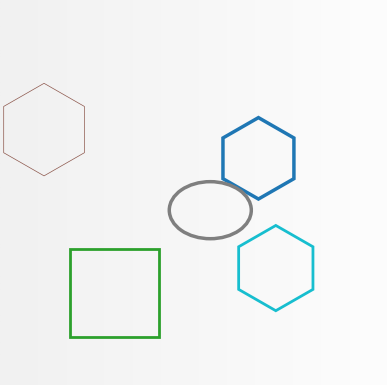[{"shape": "hexagon", "thickness": 2.5, "radius": 0.53, "center": [0.667, 0.589]}, {"shape": "square", "thickness": 2, "radius": 0.57, "center": [0.296, 0.238]}, {"shape": "hexagon", "thickness": 0.5, "radius": 0.6, "center": [0.114, 0.663]}, {"shape": "oval", "thickness": 2.5, "radius": 0.53, "center": [0.543, 0.454]}, {"shape": "hexagon", "thickness": 2, "radius": 0.55, "center": [0.712, 0.304]}]